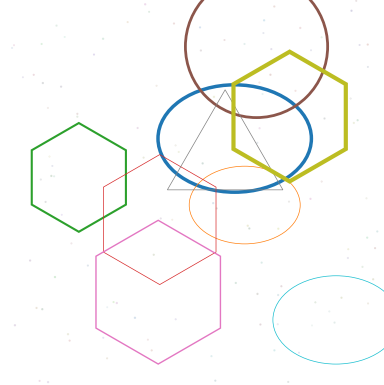[{"shape": "oval", "thickness": 2.5, "radius": 1.0, "center": [0.61, 0.64]}, {"shape": "oval", "thickness": 0.5, "radius": 0.72, "center": [0.636, 0.467]}, {"shape": "hexagon", "thickness": 1.5, "radius": 0.71, "center": [0.205, 0.539]}, {"shape": "hexagon", "thickness": 0.5, "radius": 0.84, "center": [0.415, 0.43]}, {"shape": "circle", "thickness": 2, "radius": 0.92, "center": [0.666, 0.879]}, {"shape": "hexagon", "thickness": 1, "radius": 0.93, "center": [0.411, 0.241]}, {"shape": "triangle", "thickness": 0.5, "radius": 0.87, "center": [0.585, 0.594]}, {"shape": "hexagon", "thickness": 3, "radius": 0.84, "center": [0.752, 0.697]}, {"shape": "oval", "thickness": 0.5, "radius": 0.82, "center": [0.873, 0.169]}]